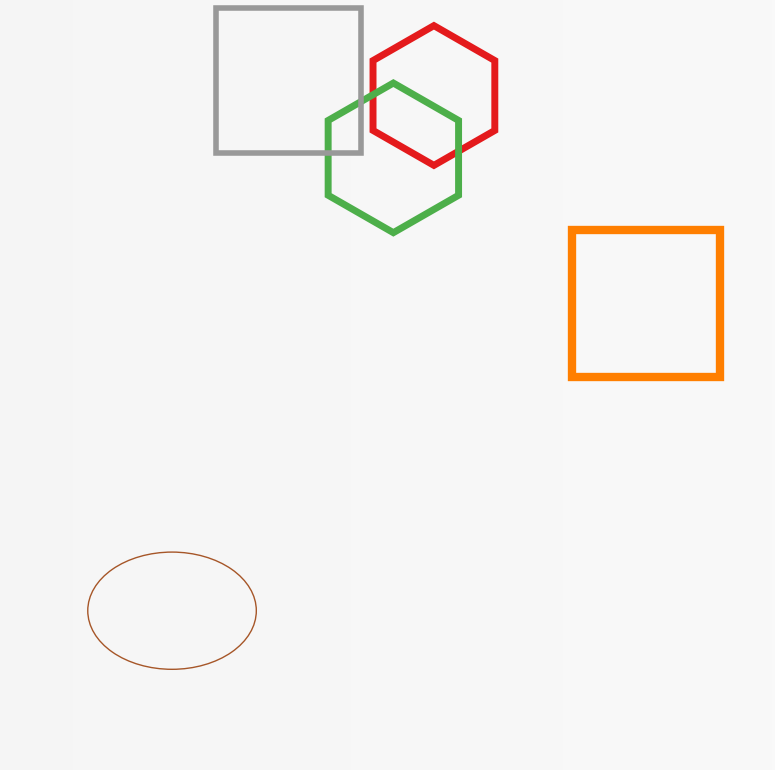[{"shape": "hexagon", "thickness": 2.5, "radius": 0.45, "center": [0.56, 0.876]}, {"shape": "hexagon", "thickness": 2.5, "radius": 0.49, "center": [0.508, 0.795]}, {"shape": "square", "thickness": 3, "radius": 0.48, "center": [0.834, 0.606]}, {"shape": "oval", "thickness": 0.5, "radius": 0.54, "center": [0.222, 0.207]}, {"shape": "square", "thickness": 2, "radius": 0.47, "center": [0.372, 0.895]}]